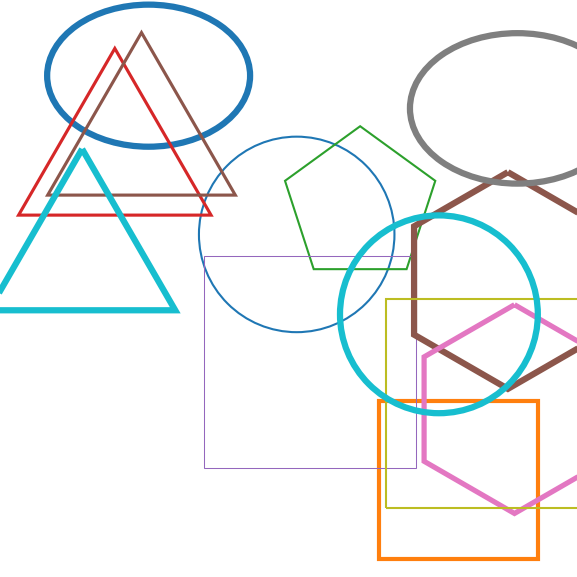[{"shape": "circle", "thickness": 1, "radius": 0.85, "center": [0.514, 0.593]}, {"shape": "oval", "thickness": 3, "radius": 0.88, "center": [0.257, 0.868]}, {"shape": "square", "thickness": 2, "radius": 0.68, "center": [0.794, 0.169]}, {"shape": "pentagon", "thickness": 1, "radius": 0.68, "center": [0.624, 0.644]}, {"shape": "triangle", "thickness": 1.5, "radius": 0.96, "center": [0.199, 0.723]}, {"shape": "square", "thickness": 0.5, "radius": 0.92, "center": [0.537, 0.373]}, {"shape": "triangle", "thickness": 1.5, "radius": 0.94, "center": [0.245, 0.755]}, {"shape": "hexagon", "thickness": 3, "radius": 0.94, "center": [0.879, 0.513]}, {"shape": "hexagon", "thickness": 2.5, "radius": 0.9, "center": [0.891, 0.291]}, {"shape": "oval", "thickness": 3, "radius": 0.93, "center": [0.896, 0.811]}, {"shape": "square", "thickness": 1, "radius": 0.91, "center": [0.85, 0.3]}, {"shape": "circle", "thickness": 3, "radius": 0.86, "center": [0.76, 0.455]}, {"shape": "triangle", "thickness": 3, "radius": 0.93, "center": [0.142, 0.555]}]